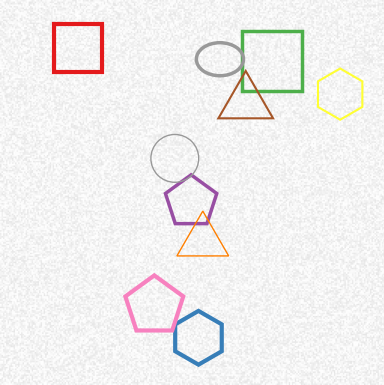[{"shape": "square", "thickness": 3, "radius": 0.31, "center": [0.204, 0.875]}, {"shape": "hexagon", "thickness": 3, "radius": 0.35, "center": [0.516, 0.123]}, {"shape": "square", "thickness": 2.5, "radius": 0.39, "center": [0.705, 0.841]}, {"shape": "pentagon", "thickness": 2.5, "radius": 0.35, "center": [0.496, 0.476]}, {"shape": "triangle", "thickness": 1, "radius": 0.39, "center": [0.527, 0.374]}, {"shape": "hexagon", "thickness": 1.5, "radius": 0.33, "center": [0.884, 0.756]}, {"shape": "triangle", "thickness": 1.5, "radius": 0.41, "center": [0.638, 0.734]}, {"shape": "pentagon", "thickness": 3, "radius": 0.4, "center": [0.401, 0.206]}, {"shape": "oval", "thickness": 2.5, "radius": 0.31, "center": [0.571, 0.846]}, {"shape": "circle", "thickness": 1, "radius": 0.31, "center": [0.454, 0.589]}]